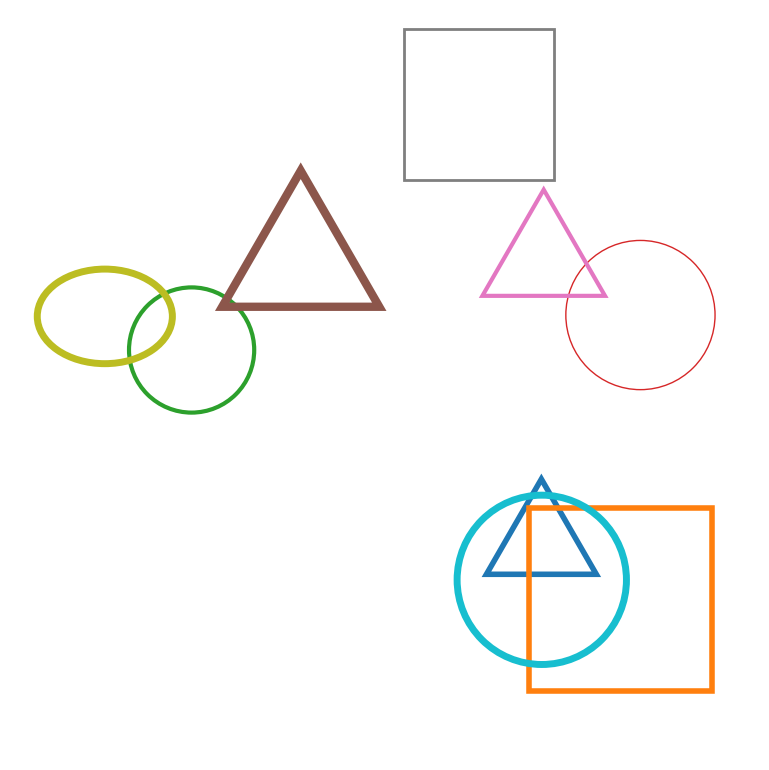[{"shape": "triangle", "thickness": 2, "radius": 0.41, "center": [0.703, 0.295]}, {"shape": "square", "thickness": 2, "radius": 0.59, "center": [0.806, 0.222]}, {"shape": "circle", "thickness": 1.5, "radius": 0.41, "center": [0.249, 0.545]}, {"shape": "circle", "thickness": 0.5, "radius": 0.48, "center": [0.832, 0.591]}, {"shape": "triangle", "thickness": 3, "radius": 0.59, "center": [0.391, 0.66]}, {"shape": "triangle", "thickness": 1.5, "radius": 0.46, "center": [0.706, 0.662]}, {"shape": "square", "thickness": 1, "radius": 0.49, "center": [0.622, 0.864]}, {"shape": "oval", "thickness": 2.5, "radius": 0.44, "center": [0.136, 0.589]}, {"shape": "circle", "thickness": 2.5, "radius": 0.55, "center": [0.704, 0.247]}]